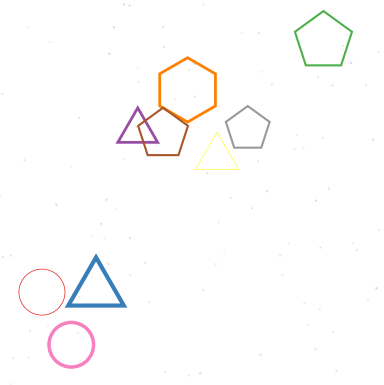[{"shape": "circle", "thickness": 0.5, "radius": 0.3, "center": [0.109, 0.241]}, {"shape": "triangle", "thickness": 3, "radius": 0.42, "center": [0.249, 0.248]}, {"shape": "pentagon", "thickness": 1.5, "radius": 0.39, "center": [0.84, 0.893]}, {"shape": "triangle", "thickness": 2, "radius": 0.3, "center": [0.358, 0.66]}, {"shape": "hexagon", "thickness": 2, "radius": 0.42, "center": [0.487, 0.767]}, {"shape": "triangle", "thickness": 0.5, "radius": 0.32, "center": [0.564, 0.592]}, {"shape": "pentagon", "thickness": 1.5, "radius": 0.34, "center": [0.424, 0.652]}, {"shape": "circle", "thickness": 2.5, "radius": 0.29, "center": [0.185, 0.105]}, {"shape": "pentagon", "thickness": 1.5, "radius": 0.3, "center": [0.644, 0.665]}]